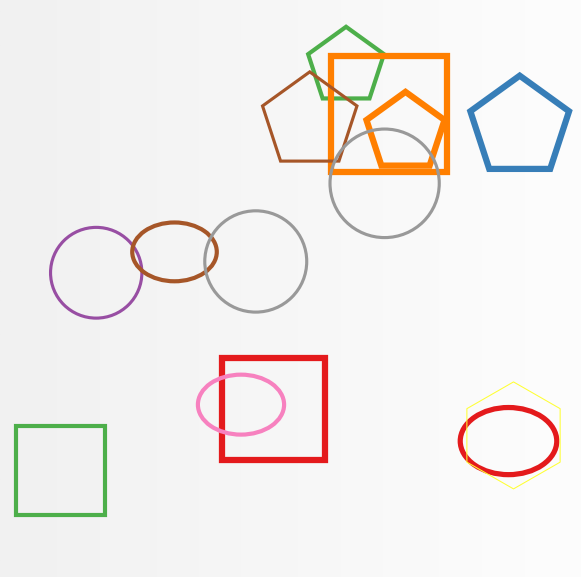[{"shape": "square", "thickness": 3, "radius": 0.44, "center": [0.47, 0.291]}, {"shape": "oval", "thickness": 2.5, "radius": 0.42, "center": [0.875, 0.235]}, {"shape": "pentagon", "thickness": 3, "radius": 0.45, "center": [0.894, 0.779]}, {"shape": "pentagon", "thickness": 2, "radius": 0.34, "center": [0.595, 0.884]}, {"shape": "square", "thickness": 2, "radius": 0.39, "center": [0.104, 0.184]}, {"shape": "circle", "thickness": 1.5, "radius": 0.39, "center": [0.166, 0.527]}, {"shape": "square", "thickness": 3, "radius": 0.5, "center": [0.668, 0.802]}, {"shape": "pentagon", "thickness": 3, "radius": 0.35, "center": [0.698, 0.769]}, {"shape": "hexagon", "thickness": 0.5, "radius": 0.46, "center": [0.883, 0.245]}, {"shape": "oval", "thickness": 2, "radius": 0.36, "center": [0.3, 0.563]}, {"shape": "pentagon", "thickness": 1.5, "radius": 0.43, "center": [0.533, 0.789]}, {"shape": "oval", "thickness": 2, "radius": 0.37, "center": [0.415, 0.298]}, {"shape": "circle", "thickness": 1.5, "radius": 0.44, "center": [0.44, 0.546]}, {"shape": "circle", "thickness": 1.5, "radius": 0.47, "center": [0.662, 0.682]}]